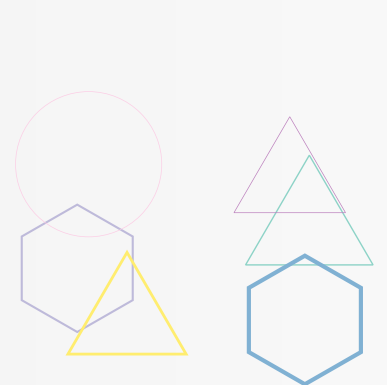[{"shape": "triangle", "thickness": 1, "radius": 0.95, "center": [0.798, 0.407]}, {"shape": "hexagon", "thickness": 1.5, "radius": 0.83, "center": [0.199, 0.303]}, {"shape": "hexagon", "thickness": 3, "radius": 0.83, "center": [0.787, 0.169]}, {"shape": "circle", "thickness": 0.5, "radius": 0.94, "center": [0.229, 0.573]}, {"shape": "triangle", "thickness": 0.5, "radius": 0.83, "center": [0.748, 0.531]}, {"shape": "triangle", "thickness": 2, "radius": 0.88, "center": [0.328, 0.168]}]